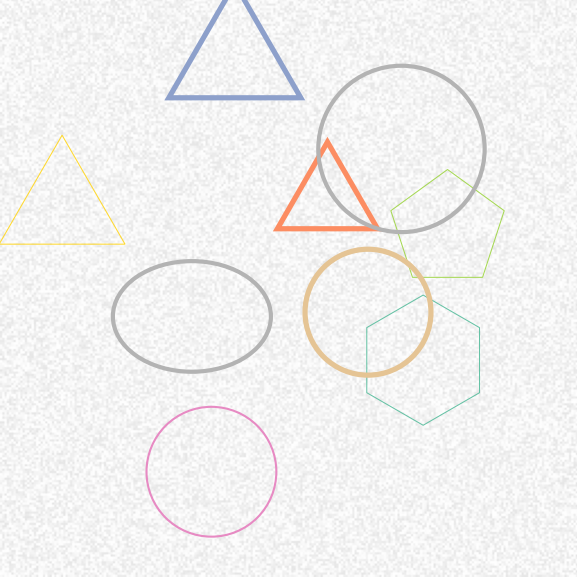[{"shape": "hexagon", "thickness": 0.5, "radius": 0.56, "center": [0.733, 0.375]}, {"shape": "triangle", "thickness": 2.5, "radius": 0.5, "center": [0.567, 0.653]}, {"shape": "triangle", "thickness": 2.5, "radius": 0.66, "center": [0.407, 0.896]}, {"shape": "circle", "thickness": 1, "radius": 0.56, "center": [0.366, 0.182]}, {"shape": "pentagon", "thickness": 0.5, "radius": 0.52, "center": [0.775, 0.602]}, {"shape": "triangle", "thickness": 0.5, "radius": 0.63, "center": [0.108, 0.639]}, {"shape": "circle", "thickness": 2.5, "radius": 0.55, "center": [0.637, 0.459]}, {"shape": "oval", "thickness": 2, "radius": 0.68, "center": [0.332, 0.451]}, {"shape": "circle", "thickness": 2, "radius": 0.72, "center": [0.695, 0.741]}]